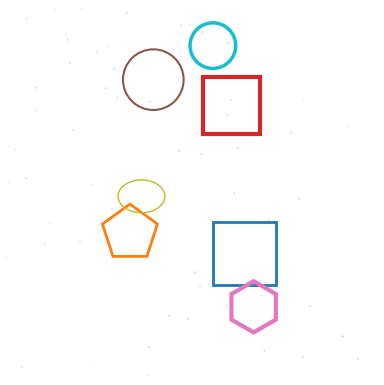[{"shape": "square", "thickness": 2, "radius": 0.41, "center": [0.635, 0.343]}, {"shape": "pentagon", "thickness": 2, "radius": 0.38, "center": [0.337, 0.395]}, {"shape": "square", "thickness": 3, "radius": 0.37, "center": [0.602, 0.725]}, {"shape": "circle", "thickness": 1.5, "radius": 0.39, "center": [0.398, 0.793]}, {"shape": "hexagon", "thickness": 3, "radius": 0.33, "center": [0.659, 0.203]}, {"shape": "oval", "thickness": 1, "radius": 0.3, "center": [0.367, 0.49]}, {"shape": "circle", "thickness": 2.5, "radius": 0.3, "center": [0.553, 0.881]}]